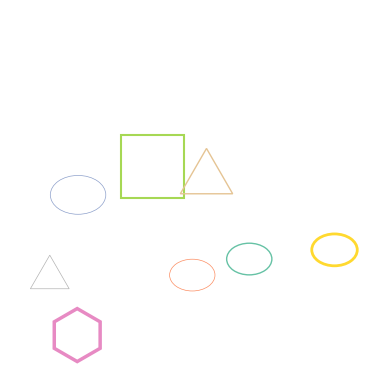[{"shape": "oval", "thickness": 1, "radius": 0.29, "center": [0.647, 0.327]}, {"shape": "oval", "thickness": 0.5, "radius": 0.29, "center": [0.499, 0.285]}, {"shape": "oval", "thickness": 0.5, "radius": 0.36, "center": [0.203, 0.494]}, {"shape": "hexagon", "thickness": 2.5, "radius": 0.34, "center": [0.201, 0.13]}, {"shape": "square", "thickness": 1.5, "radius": 0.41, "center": [0.397, 0.568]}, {"shape": "oval", "thickness": 2, "radius": 0.3, "center": [0.869, 0.351]}, {"shape": "triangle", "thickness": 1, "radius": 0.39, "center": [0.536, 0.536]}, {"shape": "triangle", "thickness": 0.5, "radius": 0.29, "center": [0.129, 0.279]}]